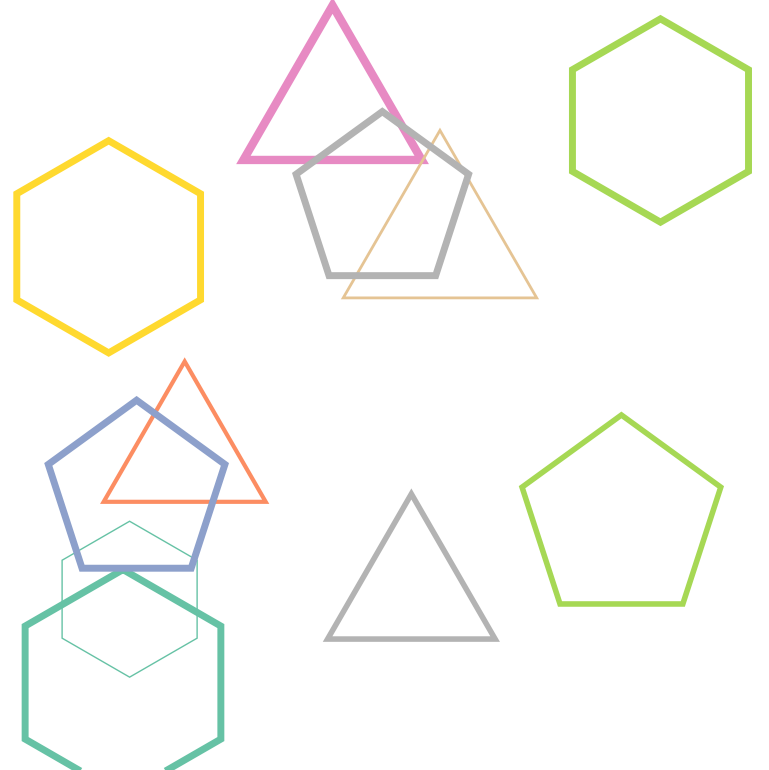[{"shape": "hexagon", "thickness": 0.5, "radius": 0.51, "center": [0.168, 0.222]}, {"shape": "hexagon", "thickness": 2.5, "radius": 0.73, "center": [0.16, 0.114]}, {"shape": "triangle", "thickness": 1.5, "radius": 0.61, "center": [0.24, 0.409]}, {"shape": "pentagon", "thickness": 2.5, "radius": 0.6, "center": [0.177, 0.36]}, {"shape": "triangle", "thickness": 3, "radius": 0.67, "center": [0.432, 0.859]}, {"shape": "hexagon", "thickness": 2.5, "radius": 0.66, "center": [0.858, 0.843]}, {"shape": "pentagon", "thickness": 2, "radius": 0.68, "center": [0.807, 0.325]}, {"shape": "hexagon", "thickness": 2.5, "radius": 0.69, "center": [0.141, 0.679]}, {"shape": "triangle", "thickness": 1, "radius": 0.73, "center": [0.571, 0.686]}, {"shape": "triangle", "thickness": 2, "radius": 0.63, "center": [0.534, 0.233]}, {"shape": "pentagon", "thickness": 2.5, "radius": 0.59, "center": [0.497, 0.737]}]